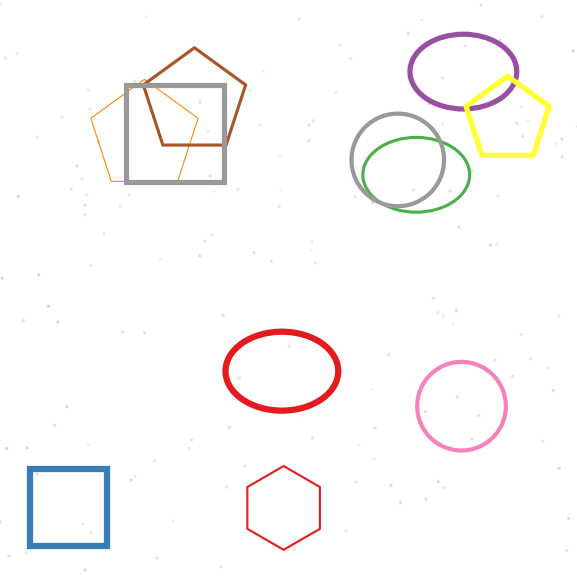[{"shape": "oval", "thickness": 3, "radius": 0.49, "center": [0.488, 0.356]}, {"shape": "hexagon", "thickness": 1, "radius": 0.36, "center": [0.491, 0.12]}, {"shape": "square", "thickness": 3, "radius": 0.34, "center": [0.119, 0.121]}, {"shape": "oval", "thickness": 1.5, "radius": 0.46, "center": [0.721, 0.696]}, {"shape": "oval", "thickness": 2.5, "radius": 0.46, "center": [0.802, 0.875]}, {"shape": "pentagon", "thickness": 0.5, "radius": 0.49, "center": [0.25, 0.764]}, {"shape": "pentagon", "thickness": 2.5, "radius": 0.38, "center": [0.879, 0.792]}, {"shape": "pentagon", "thickness": 1.5, "radius": 0.47, "center": [0.337, 0.823]}, {"shape": "circle", "thickness": 2, "radius": 0.38, "center": [0.799, 0.296]}, {"shape": "circle", "thickness": 2, "radius": 0.4, "center": [0.689, 0.722]}, {"shape": "square", "thickness": 2.5, "radius": 0.42, "center": [0.303, 0.768]}]